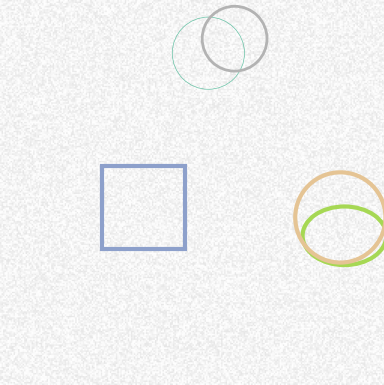[{"shape": "circle", "thickness": 0.5, "radius": 0.47, "center": [0.541, 0.862]}, {"shape": "square", "thickness": 3, "radius": 0.54, "center": [0.373, 0.461]}, {"shape": "oval", "thickness": 3, "radius": 0.54, "center": [0.895, 0.388]}, {"shape": "circle", "thickness": 3, "radius": 0.59, "center": [0.884, 0.435]}, {"shape": "circle", "thickness": 2, "radius": 0.42, "center": [0.609, 0.899]}]